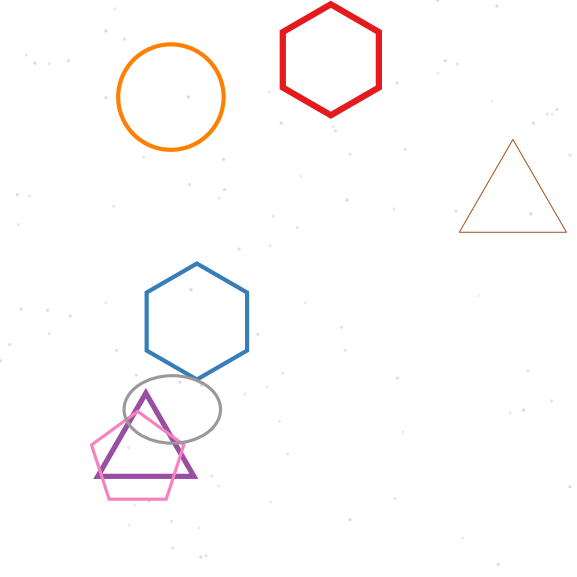[{"shape": "hexagon", "thickness": 3, "radius": 0.48, "center": [0.573, 0.896]}, {"shape": "hexagon", "thickness": 2, "radius": 0.5, "center": [0.341, 0.442]}, {"shape": "triangle", "thickness": 2.5, "radius": 0.48, "center": [0.253, 0.222]}, {"shape": "circle", "thickness": 2, "radius": 0.46, "center": [0.296, 0.831]}, {"shape": "triangle", "thickness": 0.5, "radius": 0.54, "center": [0.888, 0.651]}, {"shape": "pentagon", "thickness": 1.5, "radius": 0.42, "center": [0.238, 0.203]}, {"shape": "oval", "thickness": 1.5, "radius": 0.42, "center": [0.298, 0.29]}]